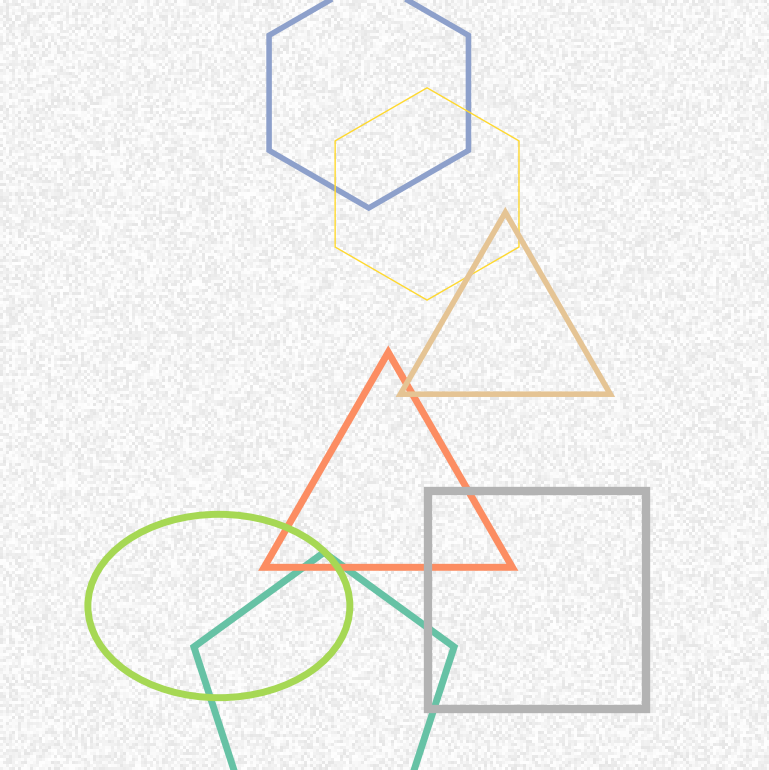[{"shape": "pentagon", "thickness": 2.5, "radius": 0.89, "center": [0.421, 0.105]}, {"shape": "triangle", "thickness": 2.5, "radius": 0.93, "center": [0.504, 0.356]}, {"shape": "hexagon", "thickness": 2, "radius": 0.75, "center": [0.479, 0.879]}, {"shape": "oval", "thickness": 2.5, "radius": 0.85, "center": [0.284, 0.213]}, {"shape": "hexagon", "thickness": 0.5, "radius": 0.69, "center": [0.555, 0.748]}, {"shape": "triangle", "thickness": 2, "radius": 0.79, "center": [0.656, 0.567]}, {"shape": "square", "thickness": 3, "radius": 0.71, "center": [0.697, 0.221]}]